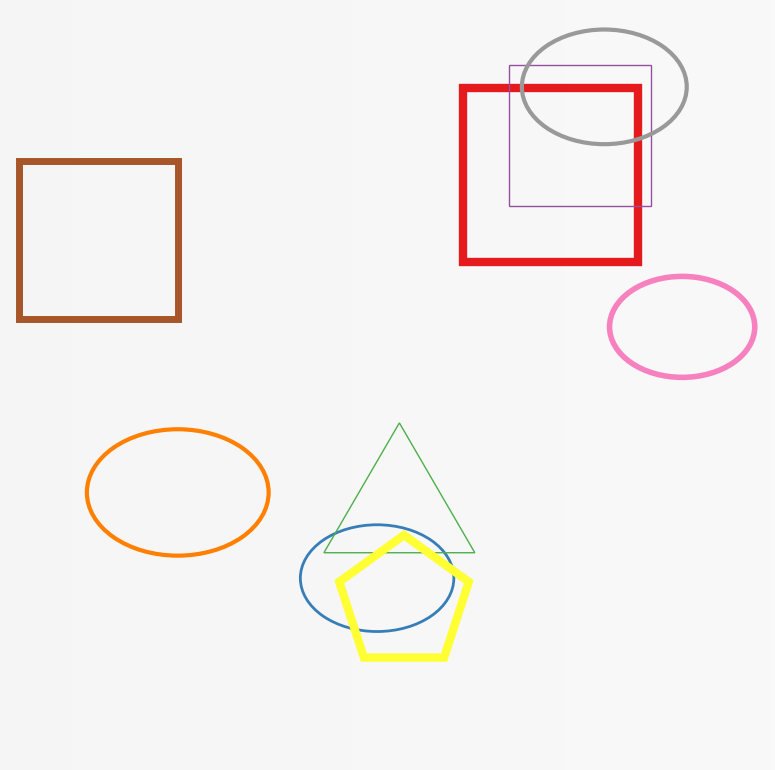[{"shape": "square", "thickness": 3, "radius": 0.56, "center": [0.711, 0.773]}, {"shape": "oval", "thickness": 1, "radius": 0.5, "center": [0.487, 0.249]}, {"shape": "triangle", "thickness": 0.5, "radius": 0.56, "center": [0.515, 0.338]}, {"shape": "square", "thickness": 0.5, "radius": 0.46, "center": [0.749, 0.824]}, {"shape": "oval", "thickness": 1.5, "radius": 0.59, "center": [0.229, 0.36]}, {"shape": "pentagon", "thickness": 3, "radius": 0.44, "center": [0.521, 0.217]}, {"shape": "square", "thickness": 2.5, "radius": 0.51, "center": [0.127, 0.688]}, {"shape": "oval", "thickness": 2, "radius": 0.47, "center": [0.88, 0.575]}, {"shape": "oval", "thickness": 1.5, "radius": 0.53, "center": [0.78, 0.887]}]